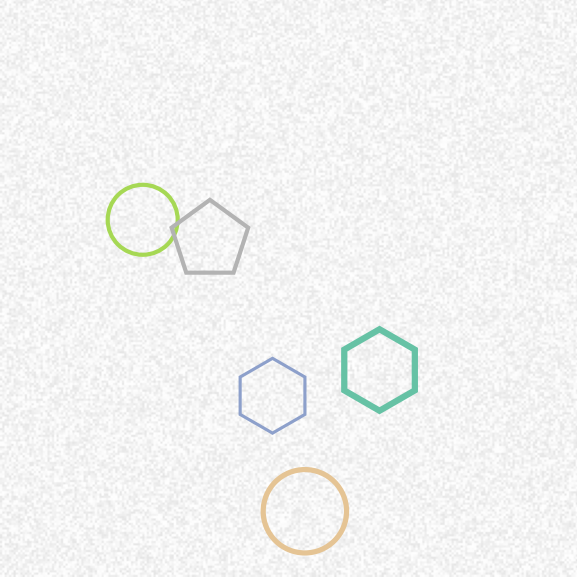[{"shape": "hexagon", "thickness": 3, "radius": 0.35, "center": [0.657, 0.358]}, {"shape": "hexagon", "thickness": 1.5, "radius": 0.32, "center": [0.472, 0.314]}, {"shape": "circle", "thickness": 2, "radius": 0.3, "center": [0.247, 0.619]}, {"shape": "circle", "thickness": 2.5, "radius": 0.36, "center": [0.528, 0.114]}, {"shape": "pentagon", "thickness": 2, "radius": 0.35, "center": [0.363, 0.583]}]